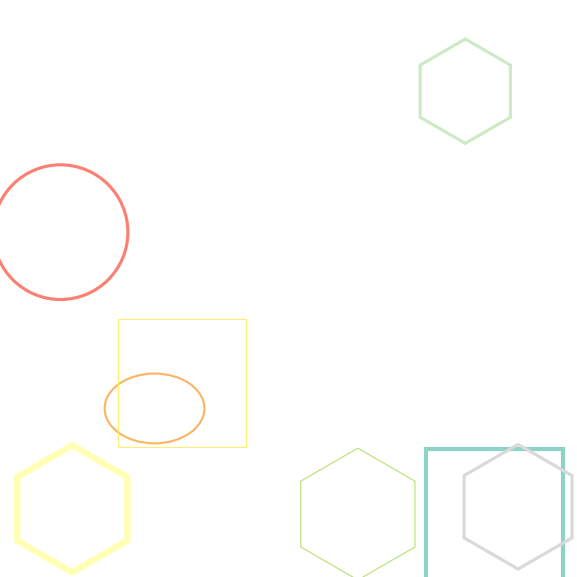[{"shape": "square", "thickness": 2, "radius": 0.59, "center": [0.857, 0.103]}, {"shape": "hexagon", "thickness": 3, "radius": 0.55, "center": [0.125, 0.118]}, {"shape": "circle", "thickness": 1.5, "radius": 0.58, "center": [0.105, 0.597]}, {"shape": "oval", "thickness": 1, "radius": 0.43, "center": [0.268, 0.292]}, {"shape": "hexagon", "thickness": 0.5, "radius": 0.57, "center": [0.62, 0.109]}, {"shape": "hexagon", "thickness": 1.5, "radius": 0.54, "center": [0.897, 0.122]}, {"shape": "hexagon", "thickness": 1.5, "radius": 0.45, "center": [0.806, 0.841]}, {"shape": "square", "thickness": 0.5, "radius": 0.55, "center": [0.315, 0.335]}]